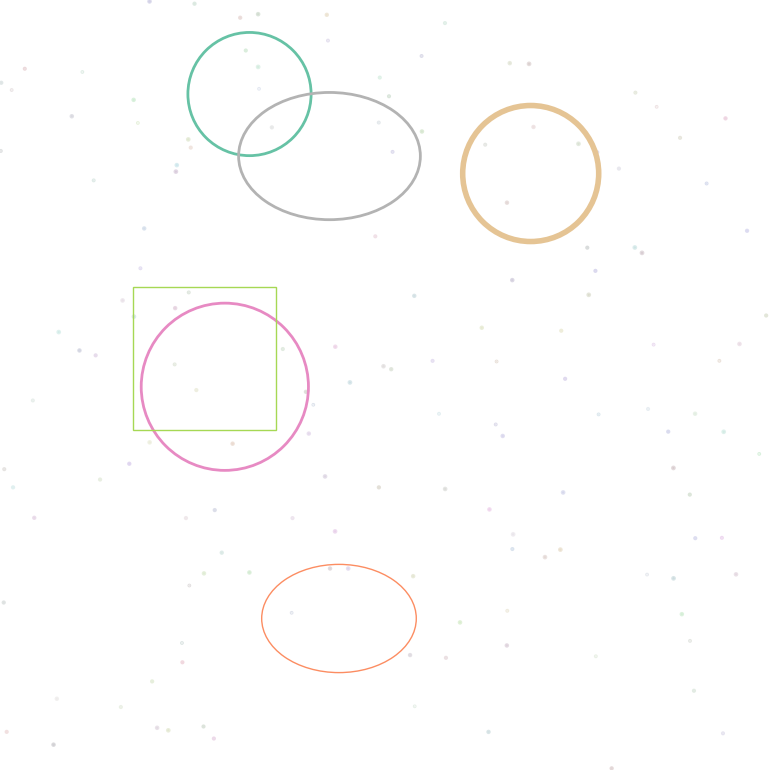[{"shape": "circle", "thickness": 1, "radius": 0.4, "center": [0.324, 0.878]}, {"shape": "oval", "thickness": 0.5, "radius": 0.5, "center": [0.44, 0.197]}, {"shape": "circle", "thickness": 1, "radius": 0.54, "center": [0.292, 0.498]}, {"shape": "square", "thickness": 0.5, "radius": 0.47, "center": [0.265, 0.535]}, {"shape": "circle", "thickness": 2, "radius": 0.44, "center": [0.689, 0.775]}, {"shape": "oval", "thickness": 1, "radius": 0.59, "center": [0.428, 0.797]}]